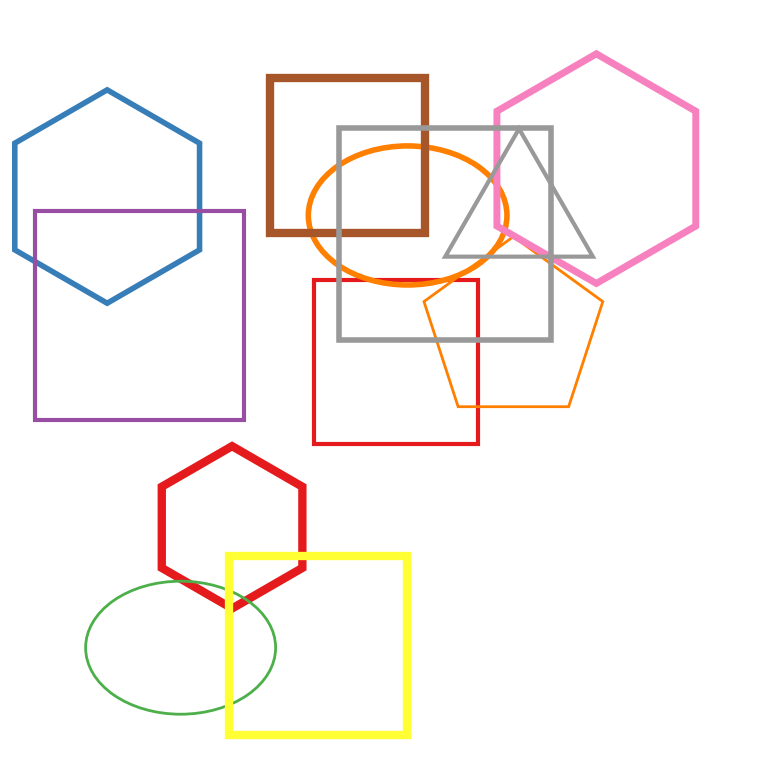[{"shape": "square", "thickness": 1.5, "radius": 0.53, "center": [0.514, 0.53]}, {"shape": "hexagon", "thickness": 3, "radius": 0.53, "center": [0.301, 0.315]}, {"shape": "hexagon", "thickness": 2, "radius": 0.69, "center": [0.139, 0.745]}, {"shape": "oval", "thickness": 1, "radius": 0.62, "center": [0.235, 0.159]}, {"shape": "square", "thickness": 1.5, "radius": 0.68, "center": [0.181, 0.59]}, {"shape": "oval", "thickness": 2, "radius": 0.64, "center": [0.529, 0.72]}, {"shape": "pentagon", "thickness": 1, "radius": 0.61, "center": [0.667, 0.571]}, {"shape": "square", "thickness": 3, "radius": 0.58, "center": [0.413, 0.162]}, {"shape": "square", "thickness": 3, "radius": 0.5, "center": [0.452, 0.798]}, {"shape": "hexagon", "thickness": 2.5, "radius": 0.75, "center": [0.774, 0.781]}, {"shape": "square", "thickness": 2, "radius": 0.69, "center": [0.578, 0.696]}, {"shape": "triangle", "thickness": 1.5, "radius": 0.55, "center": [0.674, 0.722]}]